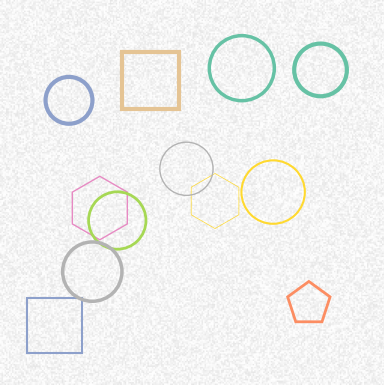[{"shape": "circle", "thickness": 2.5, "radius": 0.42, "center": [0.628, 0.823]}, {"shape": "circle", "thickness": 3, "radius": 0.34, "center": [0.833, 0.818]}, {"shape": "pentagon", "thickness": 2, "radius": 0.29, "center": [0.802, 0.211]}, {"shape": "square", "thickness": 1.5, "radius": 0.36, "center": [0.141, 0.155]}, {"shape": "circle", "thickness": 3, "radius": 0.3, "center": [0.179, 0.739]}, {"shape": "hexagon", "thickness": 1, "radius": 0.41, "center": [0.259, 0.46]}, {"shape": "circle", "thickness": 2, "radius": 0.37, "center": [0.305, 0.427]}, {"shape": "hexagon", "thickness": 0.5, "radius": 0.36, "center": [0.559, 0.478]}, {"shape": "circle", "thickness": 1.5, "radius": 0.41, "center": [0.709, 0.501]}, {"shape": "square", "thickness": 3, "radius": 0.37, "center": [0.392, 0.791]}, {"shape": "circle", "thickness": 1, "radius": 0.35, "center": [0.484, 0.562]}, {"shape": "circle", "thickness": 2.5, "radius": 0.39, "center": [0.24, 0.295]}]